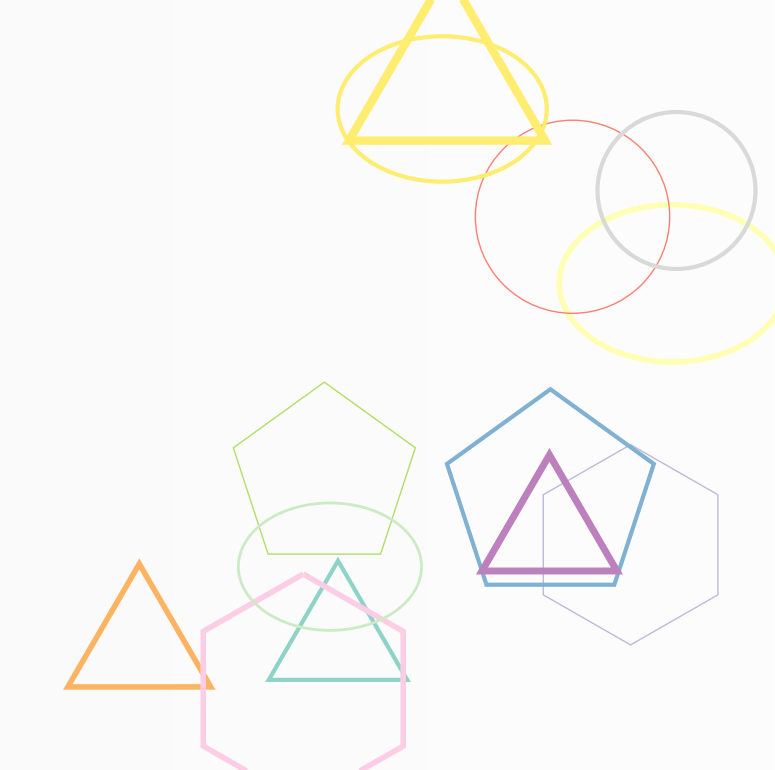[{"shape": "triangle", "thickness": 1.5, "radius": 0.52, "center": [0.436, 0.169]}, {"shape": "oval", "thickness": 2, "radius": 0.73, "center": [0.868, 0.632]}, {"shape": "hexagon", "thickness": 0.5, "radius": 0.65, "center": [0.814, 0.292]}, {"shape": "circle", "thickness": 0.5, "radius": 0.63, "center": [0.739, 0.718]}, {"shape": "pentagon", "thickness": 1.5, "radius": 0.7, "center": [0.71, 0.354]}, {"shape": "triangle", "thickness": 2, "radius": 0.53, "center": [0.18, 0.161]}, {"shape": "pentagon", "thickness": 0.5, "radius": 0.62, "center": [0.419, 0.38]}, {"shape": "hexagon", "thickness": 2, "radius": 0.74, "center": [0.391, 0.106]}, {"shape": "circle", "thickness": 1.5, "radius": 0.51, "center": [0.873, 0.753]}, {"shape": "triangle", "thickness": 2.5, "radius": 0.5, "center": [0.709, 0.309]}, {"shape": "oval", "thickness": 1, "radius": 0.59, "center": [0.426, 0.264]}, {"shape": "triangle", "thickness": 3, "radius": 0.73, "center": [0.577, 0.89]}, {"shape": "oval", "thickness": 1.5, "radius": 0.67, "center": [0.571, 0.858]}]